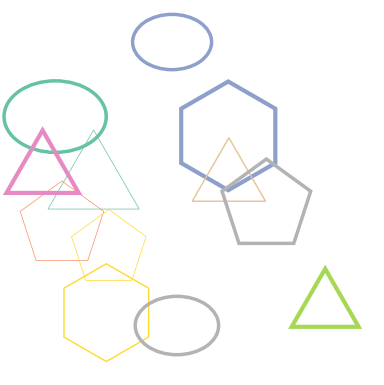[{"shape": "triangle", "thickness": 0.5, "radius": 0.68, "center": [0.243, 0.525]}, {"shape": "oval", "thickness": 2.5, "radius": 0.66, "center": [0.143, 0.697]}, {"shape": "pentagon", "thickness": 0.5, "radius": 0.57, "center": [0.161, 0.416]}, {"shape": "oval", "thickness": 2.5, "radius": 0.51, "center": [0.447, 0.891]}, {"shape": "hexagon", "thickness": 3, "radius": 0.71, "center": [0.593, 0.647]}, {"shape": "triangle", "thickness": 3, "radius": 0.54, "center": [0.111, 0.553]}, {"shape": "triangle", "thickness": 3, "radius": 0.5, "center": [0.845, 0.201]}, {"shape": "pentagon", "thickness": 0.5, "radius": 0.51, "center": [0.283, 0.354]}, {"shape": "hexagon", "thickness": 1, "radius": 0.63, "center": [0.276, 0.188]}, {"shape": "triangle", "thickness": 1, "radius": 0.55, "center": [0.595, 0.532]}, {"shape": "pentagon", "thickness": 2.5, "radius": 0.61, "center": [0.692, 0.466]}, {"shape": "oval", "thickness": 2.5, "radius": 0.54, "center": [0.46, 0.154]}]